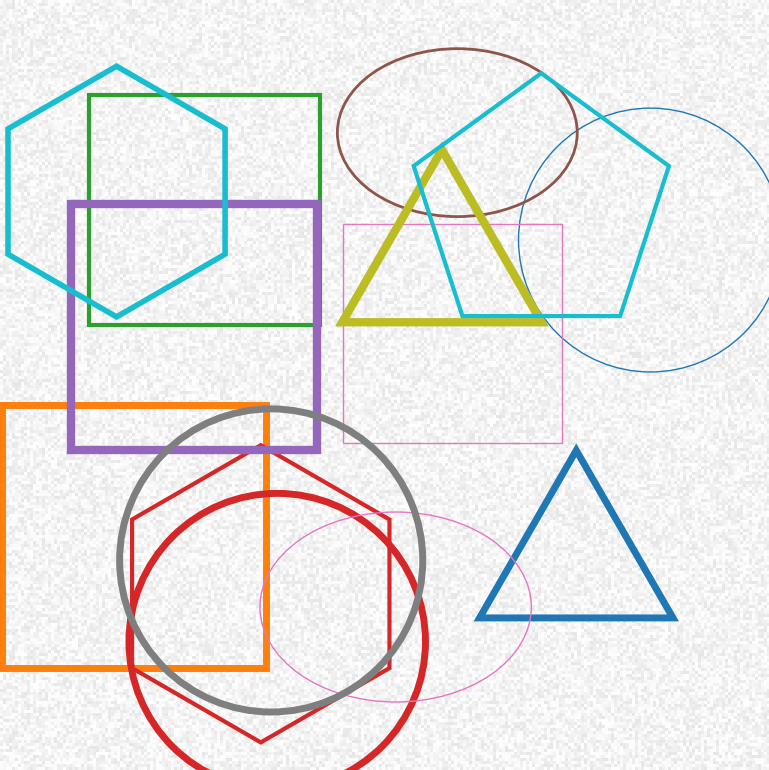[{"shape": "triangle", "thickness": 2.5, "radius": 0.73, "center": [0.748, 0.27]}, {"shape": "circle", "thickness": 0.5, "radius": 0.86, "center": [0.845, 0.688]}, {"shape": "square", "thickness": 2.5, "radius": 0.86, "center": [0.174, 0.303]}, {"shape": "square", "thickness": 1.5, "radius": 0.75, "center": [0.266, 0.727]}, {"shape": "hexagon", "thickness": 1.5, "radius": 0.96, "center": [0.339, 0.229]}, {"shape": "circle", "thickness": 2.5, "radius": 0.96, "center": [0.36, 0.167]}, {"shape": "square", "thickness": 3, "radius": 0.8, "center": [0.252, 0.575]}, {"shape": "oval", "thickness": 1, "radius": 0.78, "center": [0.594, 0.828]}, {"shape": "square", "thickness": 0.5, "radius": 0.71, "center": [0.588, 0.567]}, {"shape": "oval", "thickness": 0.5, "radius": 0.88, "center": [0.514, 0.212]}, {"shape": "circle", "thickness": 2.5, "radius": 0.98, "center": [0.352, 0.272]}, {"shape": "triangle", "thickness": 3, "radius": 0.75, "center": [0.574, 0.656]}, {"shape": "pentagon", "thickness": 1.5, "radius": 0.87, "center": [0.703, 0.731]}, {"shape": "hexagon", "thickness": 2, "radius": 0.81, "center": [0.151, 0.751]}]